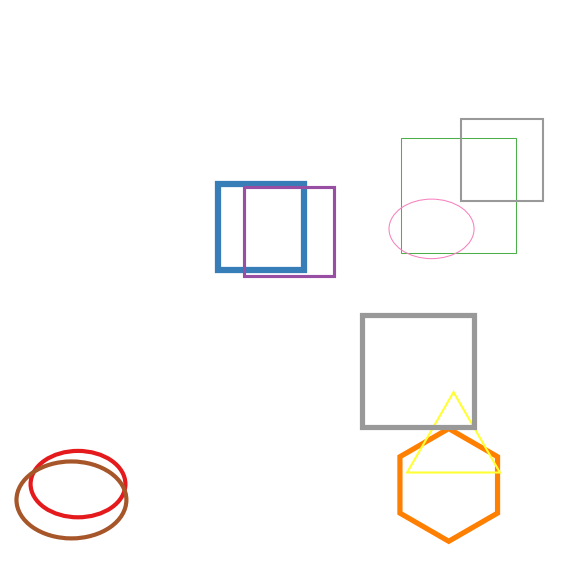[{"shape": "oval", "thickness": 2, "radius": 0.41, "center": [0.135, 0.161]}, {"shape": "square", "thickness": 3, "radius": 0.37, "center": [0.452, 0.606]}, {"shape": "square", "thickness": 0.5, "radius": 0.5, "center": [0.794, 0.661]}, {"shape": "square", "thickness": 1.5, "radius": 0.39, "center": [0.501, 0.599]}, {"shape": "hexagon", "thickness": 2.5, "radius": 0.49, "center": [0.777, 0.159]}, {"shape": "triangle", "thickness": 1, "radius": 0.46, "center": [0.785, 0.227]}, {"shape": "oval", "thickness": 2, "radius": 0.48, "center": [0.124, 0.133]}, {"shape": "oval", "thickness": 0.5, "radius": 0.37, "center": [0.747, 0.603]}, {"shape": "square", "thickness": 1, "radius": 0.35, "center": [0.869, 0.723]}, {"shape": "square", "thickness": 2.5, "radius": 0.49, "center": [0.723, 0.356]}]